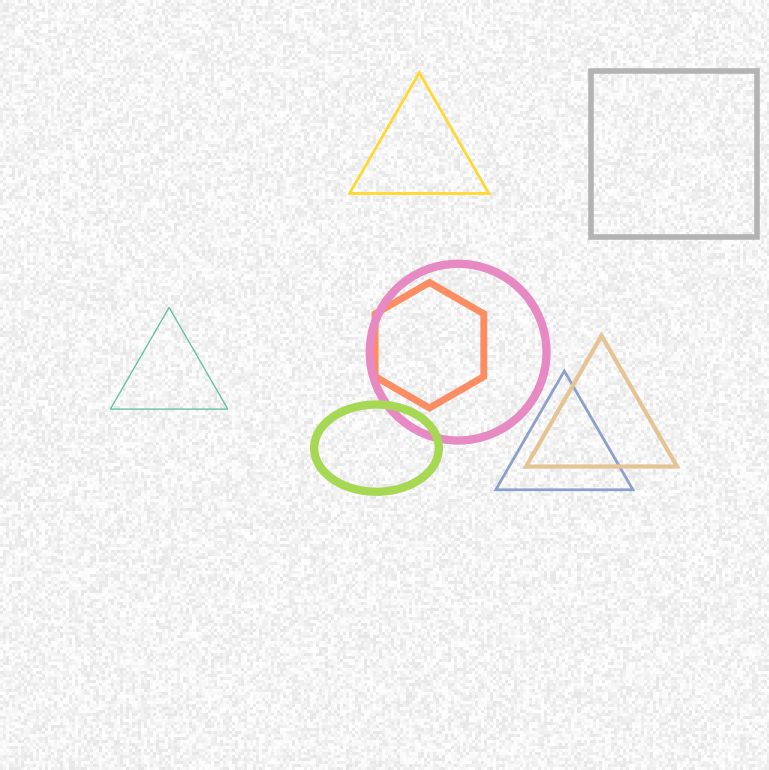[{"shape": "triangle", "thickness": 0.5, "radius": 0.44, "center": [0.22, 0.513]}, {"shape": "hexagon", "thickness": 2.5, "radius": 0.41, "center": [0.558, 0.552]}, {"shape": "triangle", "thickness": 1, "radius": 0.51, "center": [0.733, 0.415]}, {"shape": "circle", "thickness": 3, "radius": 0.57, "center": [0.595, 0.543]}, {"shape": "oval", "thickness": 3, "radius": 0.4, "center": [0.489, 0.418]}, {"shape": "triangle", "thickness": 1, "radius": 0.52, "center": [0.544, 0.801]}, {"shape": "triangle", "thickness": 1.5, "radius": 0.57, "center": [0.781, 0.451]}, {"shape": "square", "thickness": 2, "radius": 0.54, "center": [0.875, 0.8]}]